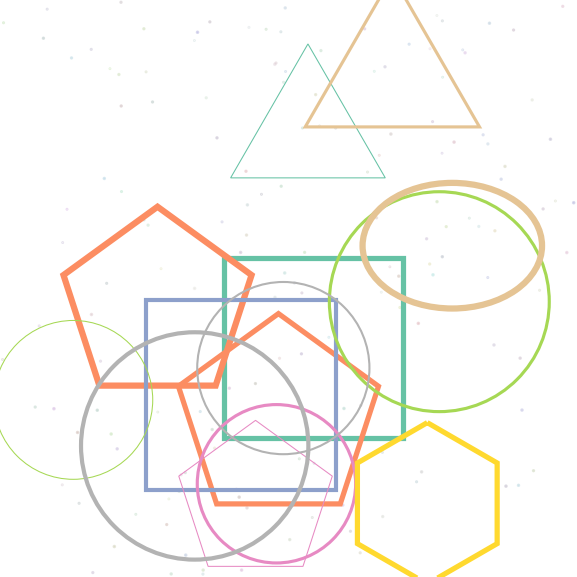[{"shape": "triangle", "thickness": 0.5, "radius": 0.77, "center": [0.533, 0.768]}, {"shape": "square", "thickness": 2.5, "radius": 0.78, "center": [0.543, 0.397]}, {"shape": "pentagon", "thickness": 3, "radius": 0.86, "center": [0.273, 0.47]}, {"shape": "pentagon", "thickness": 2.5, "radius": 0.91, "center": [0.482, 0.274]}, {"shape": "square", "thickness": 2, "radius": 0.82, "center": [0.417, 0.315]}, {"shape": "pentagon", "thickness": 0.5, "radius": 0.7, "center": [0.442, 0.131]}, {"shape": "circle", "thickness": 1.5, "radius": 0.69, "center": [0.479, 0.161]}, {"shape": "circle", "thickness": 0.5, "radius": 0.69, "center": [0.127, 0.307]}, {"shape": "circle", "thickness": 1.5, "radius": 0.95, "center": [0.761, 0.477]}, {"shape": "hexagon", "thickness": 2.5, "radius": 0.7, "center": [0.74, 0.128]}, {"shape": "oval", "thickness": 3, "radius": 0.78, "center": [0.783, 0.574]}, {"shape": "triangle", "thickness": 1.5, "radius": 0.87, "center": [0.679, 0.866]}, {"shape": "circle", "thickness": 1, "radius": 0.75, "center": [0.491, 0.362]}, {"shape": "circle", "thickness": 2, "radius": 0.98, "center": [0.337, 0.227]}]